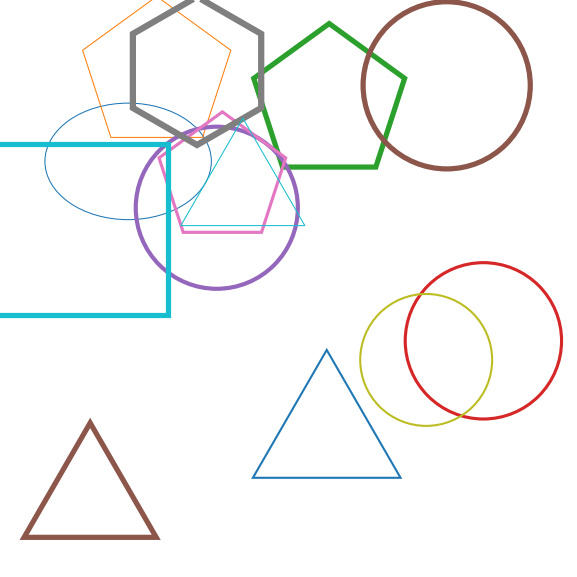[{"shape": "triangle", "thickness": 1, "radius": 0.74, "center": [0.566, 0.246]}, {"shape": "oval", "thickness": 0.5, "radius": 0.72, "center": [0.222, 0.72]}, {"shape": "pentagon", "thickness": 0.5, "radius": 0.67, "center": [0.271, 0.87]}, {"shape": "pentagon", "thickness": 2.5, "radius": 0.69, "center": [0.57, 0.821]}, {"shape": "circle", "thickness": 1.5, "radius": 0.68, "center": [0.837, 0.409]}, {"shape": "circle", "thickness": 2, "radius": 0.7, "center": [0.375, 0.639]}, {"shape": "circle", "thickness": 2.5, "radius": 0.72, "center": [0.773, 0.851]}, {"shape": "triangle", "thickness": 2.5, "radius": 0.66, "center": [0.156, 0.135]}, {"shape": "pentagon", "thickness": 1.5, "radius": 0.58, "center": [0.385, 0.69]}, {"shape": "hexagon", "thickness": 3, "radius": 0.64, "center": [0.341, 0.876]}, {"shape": "circle", "thickness": 1, "radius": 0.57, "center": [0.738, 0.376]}, {"shape": "square", "thickness": 2.5, "radius": 0.74, "center": [0.142, 0.602]}, {"shape": "triangle", "thickness": 0.5, "radius": 0.62, "center": [0.42, 0.67]}]